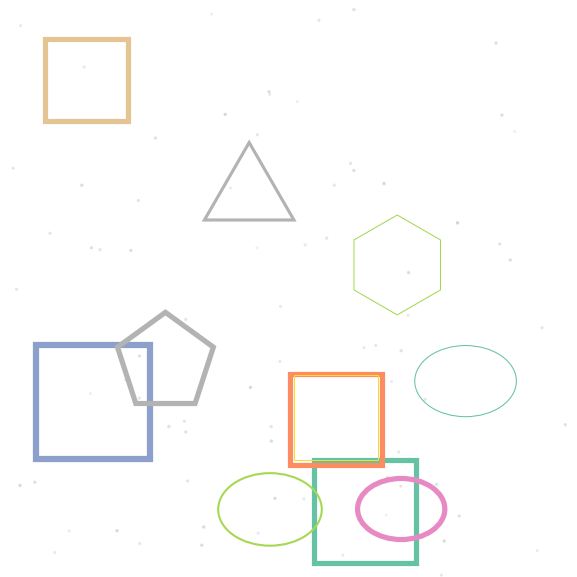[{"shape": "oval", "thickness": 0.5, "radius": 0.44, "center": [0.806, 0.339]}, {"shape": "square", "thickness": 2.5, "radius": 0.44, "center": [0.632, 0.113]}, {"shape": "square", "thickness": 2.5, "radius": 0.4, "center": [0.581, 0.273]}, {"shape": "square", "thickness": 3, "radius": 0.49, "center": [0.162, 0.304]}, {"shape": "oval", "thickness": 2.5, "radius": 0.38, "center": [0.695, 0.118]}, {"shape": "oval", "thickness": 1, "radius": 0.45, "center": [0.468, 0.117]}, {"shape": "hexagon", "thickness": 0.5, "radius": 0.43, "center": [0.688, 0.54]}, {"shape": "square", "thickness": 0.5, "radius": 0.37, "center": [0.582, 0.276]}, {"shape": "square", "thickness": 2.5, "radius": 0.36, "center": [0.15, 0.86]}, {"shape": "triangle", "thickness": 1.5, "radius": 0.45, "center": [0.431, 0.663]}, {"shape": "pentagon", "thickness": 2.5, "radius": 0.44, "center": [0.286, 0.371]}]